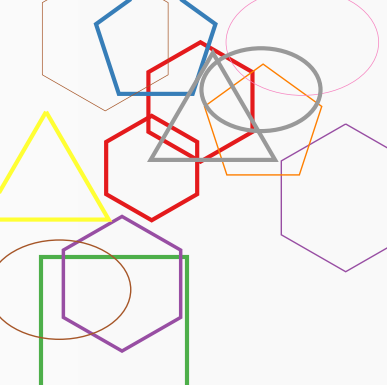[{"shape": "hexagon", "thickness": 3, "radius": 0.78, "center": [0.517, 0.735]}, {"shape": "hexagon", "thickness": 3, "radius": 0.68, "center": [0.391, 0.563]}, {"shape": "pentagon", "thickness": 3, "radius": 0.81, "center": [0.402, 0.887]}, {"shape": "square", "thickness": 3, "radius": 0.94, "center": [0.293, 0.145]}, {"shape": "hexagon", "thickness": 2.5, "radius": 0.87, "center": [0.315, 0.263]}, {"shape": "hexagon", "thickness": 1, "radius": 0.96, "center": [0.892, 0.486]}, {"shape": "pentagon", "thickness": 1, "radius": 0.8, "center": [0.679, 0.674]}, {"shape": "triangle", "thickness": 3, "radius": 0.93, "center": [0.119, 0.523]}, {"shape": "oval", "thickness": 1, "radius": 0.92, "center": [0.153, 0.248]}, {"shape": "hexagon", "thickness": 0.5, "radius": 0.94, "center": [0.272, 0.899]}, {"shape": "oval", "thickness": 0.5, "radius": 0.98, "center": [0.78, 0.89]}, {"shape": "triangle", "thickness": 3, "radius": 0.93, "center": [0.549, 0.677]}, {"shape": "oval", "thickness": 3, "radius": 0.77, "center": [0.674, 0.767]}]